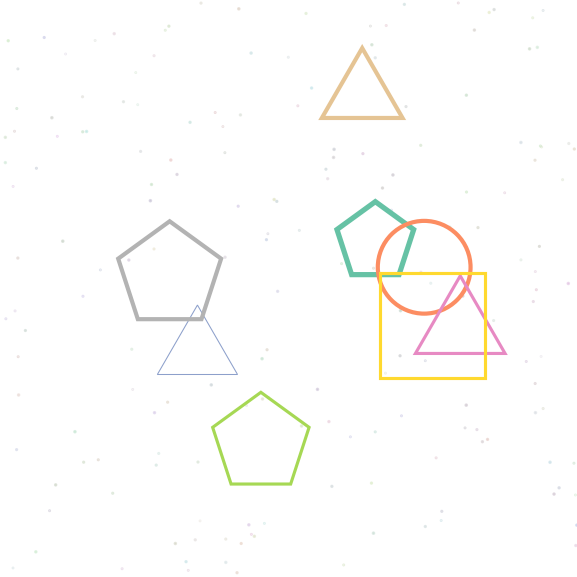[{"shape": "pentagon", "thickness": 2.5, "radius": 0.35, "center": [0.65, 0.58]}, {"shape": "circle", "thickness": 2, "radius": 0.4, "center": [0.735, 0.536]}, {"shape": "triangle", "thickness": 0.5, "radius": 0.4, "center": [0.342, 0.391]}, {"shape": "triangle", "thickness": 1.5, "radius": 0.45, "center": [0.797, 0.432]}, {"shape": "pentagon", "thickness": 1.5, "radius": 0.44, "center": [0.452, 0.232]}, {"shape": "square", "thickness": 1.5, "radius": 0.45, "center": [0.749, 0.435]}, {"shape": "triangle", "thickness": 2, "radius": 0.4, "center": [0.627, 0.835]}, {"shape": "pentagon", "thickness": 2, "radius": 0.47, "center": [0.294, 0.522]}]